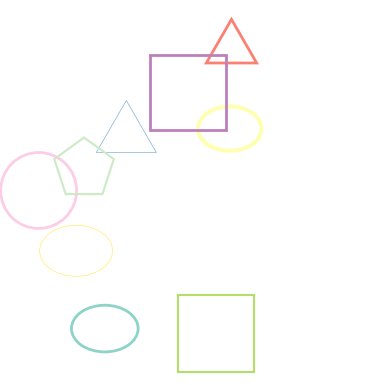[{"shape": "oval", "thickness": 2, "radius": 0.43, "center": [0.272, 0.147]}, {"shape": "oval", "thickness": 3, "radius": 0.41, "center": [0.597, 0.666]}, {"shape": "triangle", "thickness": 2, "radius": 0.38, "center": [0.601, 0.874]}, {"shape": "triangle", "thickness": 0.5, "radius": 0.45, "center": [0.328, 0.649]}, {"shape": "square", "thickness": 1.5, "radius": 0.5, "center": [0.56, 0.134]}, {"shape": "circle", "thickness": 2, "radius": 0.49, "center": [0.1, 0.505]}, {"shape": "square", "thickness": 2, "radius": 0.49, "center": [0.489, 0.76]}, {"shape": "pentagon", "thickness": 1.5, "radius": 0.41, "center": [0.218, 0.562]}, {"shape": "oval", "thickness": 0.5, "radius": 0.47, "center": [0.198, 0.349]}]